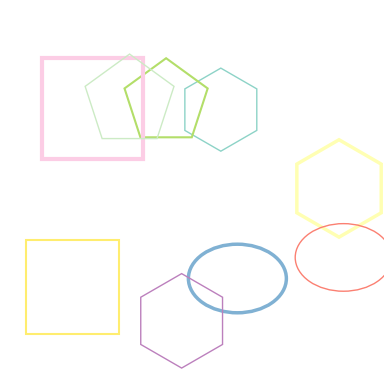[{"shape": "hexagon", "thickness": 1, "radius": 0.54, "center": [0.574, 0.715]}, {"shape": "hexagon", "thickness": 2.5, "radius": 0.63, "center": [0.881, 0.511]}, {"shape": "oval", "thickness": 1, "radius": 0.63, "center": [0.892, 0.331]}, {"shape": "oval", "thickness": 2.5, "radius": 0.64, "center": [0.617, 0.277]}, {"shape": "pentagon", "thickness": 1.5, "radius": 0.57, "center": [0.431, 0.735]}, {"shape": "square", "thickness": 3, "radius": 0.66, "center": [0.241, 0.718]}, {"shape": "hexagon", "thickness": 1, "radius": 0.61, "center": [0.472, 0.167]}, {"shape": "pentagon", "thickness": 1, "radius": 0.61, "center": [0.337, 0.738]}, {"shape": "square", "thickness": 1.5, "radius": 0.61, "center": [0.188, 0.255]}]